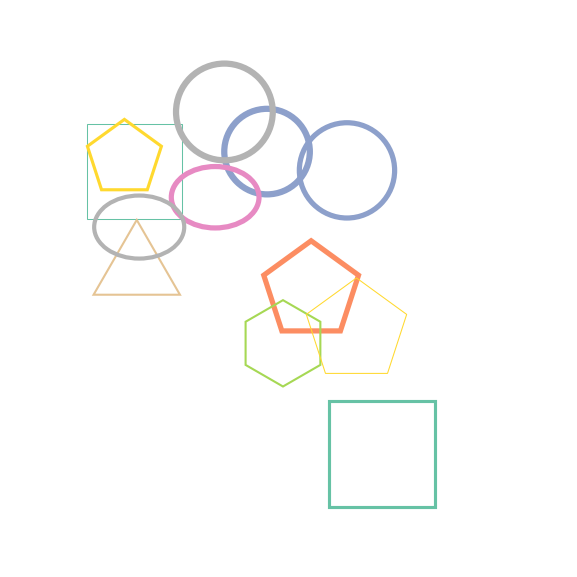[{"shape": "square", "thickness": 1.5, "radius": 0.46, "center": [0.662, 0.212]}, {"shape": "square", "thickness": 0.5, "radius": 0.41, "center": [0.233, 0.702]}, {"shape": "pentagon", "thickness": 2.5, "radius": 0.43, "center": [0.539, 0.496]}, {"shape": "circle", "thickness": 2.5, "radius": 0.41, "center": [0.601, 0.704]}, {"shape": "circle", "thickness": 3, "radius": 0.37, "center": [0.462, 0.737]}, {"shape": "oval", "thickness": 2.5, "radius": 0.38, "center": [0.373, 0.658]}, {"shape": "hexagon", "thickness": 1, "radius": 0.37, "center": [0.49, 0.405]}, {"shape": "pentagon", "thickness": 0.5, "radius": 0.46, "center": [0.617, 0.426]}, {"shape": "pentagon", "thickness": 1.5, "radius": 0.34, "center": [0.215, 0.725]}, {"shape": "triangle", "thickness": 1, "radius": 0.43, "center": [0.237, 0.532]}, {"shape": "circle", "thickness": 3, "radius": 0.42, "center": [0.389, 0.805]}, {"shape": "oval", "thickness": 2, "radius": 0.39, "center": [0.241, 0.606]}]